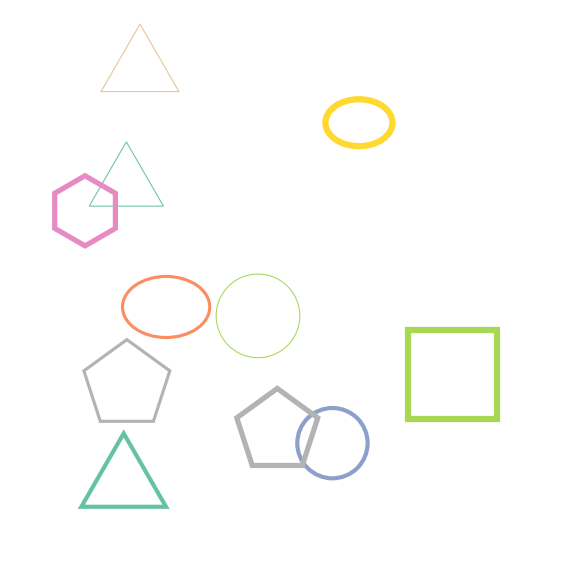[{"shape": "triangle", "thickness": 0.5, "radius": 0.37, "center": [0.219, 0.679]}, {"shape": "triangle", "thickness": 2, "radius": 0.42, "center": [0.214, 0.164]}, {"shape": "oval", "thickness": 1.5, "radius": 0.38, "center": [0.288, 0.468]}, {"shape": "circle", "thickness": 2, "radius": 0.3, "center": [0.576, 0.232]}, {"shape": "hexagon", "thickness": 2.5, "radius": 0.3, "center": [0.147, 0.634]}, {"shape": "circle", "thickness": 0.5, "radius": 0.36, "center": [0.447, 0.452]}, {"shape": "square", "thickness": 3, "radius": 0.39, "center": [0.783, 0.351]}, {"shape": "oval", "thickness": 3, "radius": 0.29, "center": [0.622, 0.787]}, {"shape": "triangle", "thickness": 0.5, "radius": 0.39, "center": [0.242, 0.879]}, {"shape": "pentagon", "thickness": 1.5, "radius": 0.39, "center": [0.22, 0.333]}, {"shape": "pentagon", "thickness": 2.5, "radius": 0.37, "center": [0.48, 0.253]}]